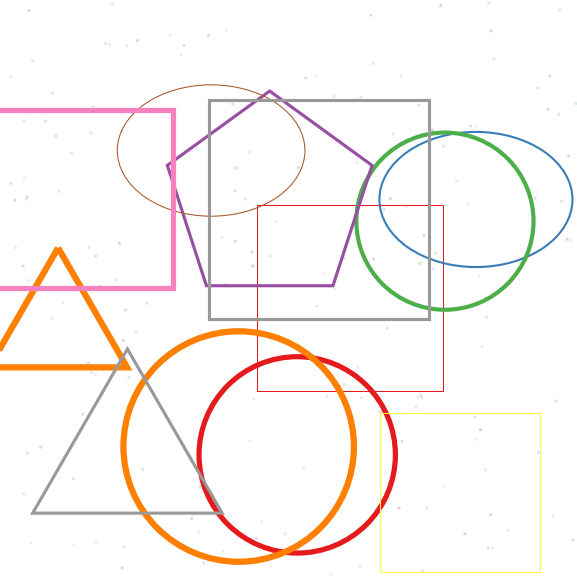[{"shape": "circle", "thickness": 2.5, "radius": 0.85, "center": [0.515, 0.211]}, {"shape": "square", "thickness": 0.5, "radius": 0.81, "center": [0.606, 0.484]}, {"shape": "oval", "thickness": 1, "radius": 0.84, "center": [0.824, 0.654]}, {"shape": "circle", "thickness": 2, "radius": 0.77, "center": [0.77, 0.616]}, {"shape": "pentagon", "thickness": 1.5, "radius": 0.93, "center": [0.467, 0.655]}, {"shape": "circle", "thickness": 3, "radius": 1.0, "center": [0.413, 0.226]}, {"shape": "triangle", "thickness": 3, "radius": 0.69, "center": [0.101, 0.432]}, {"shape": "square", "thickness": 0.5, "radius": 0.69, "center": [0.796, 0.146]}, {"shape": "oval", "thickness": 0.5, "radius": 0.81, "center": [0.366, 0.739]}, {"shape": "square", "thickness": 2.5, "radius": 0.77, "center": [0.147, 0.655]}, {"shape": "triangle", "thickness": 1.5, "radius": 0.95, "center": [0.221, 0.205]}, {"shape": "square", "thickness": 1.5, "radius": 0.95, "center": [0.552, 0.636]}]